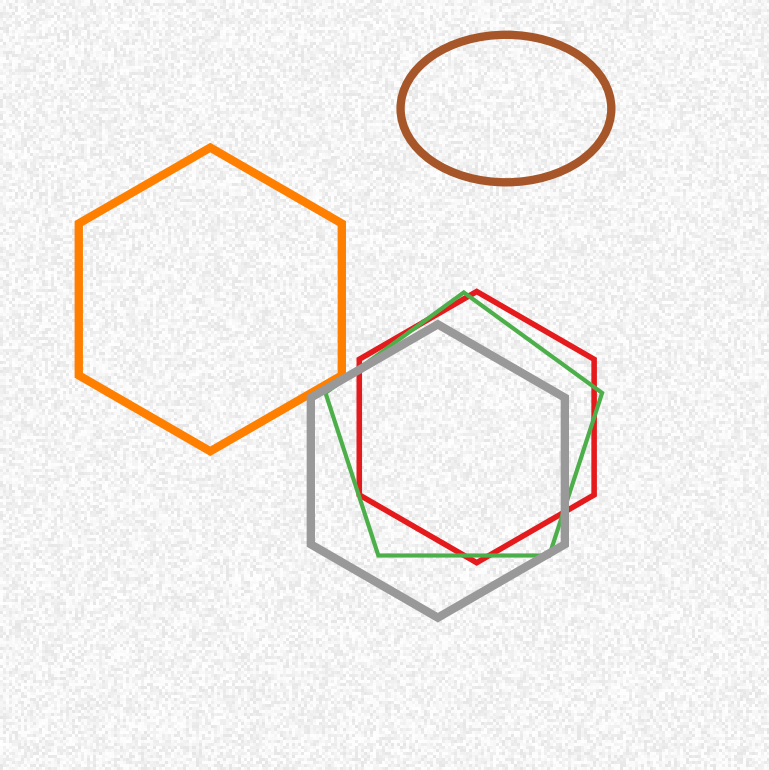[{"shape": "hexagon", "thickness": 2, "radius": 0.88, "center": [0.619, 0.445]}, {"shape": "pentagon", "thickness": 1.5, "radius": 0.94, "center": [0.602, 0.431]}, {"shape": "hexagon", "thickness": 3, "radius": 0.99, "center": [0.273, 0.611]}, {"shape": "oval", "thickness": 3, "radius": 0.68, "center": [0.657, 0.859]}, {"shape": "hexagon", "thickness": 3, "radius": 0.95, "center": [0.569, 0.388]}]